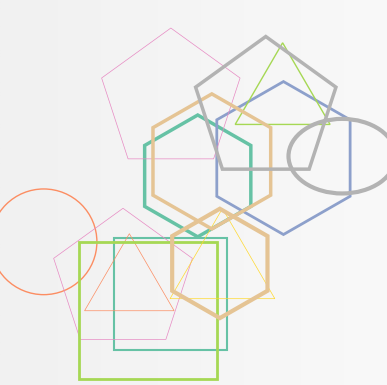[{"shape": "square", "thickness": 1.5, "radius": 0.73, "center": [0.44, 0.237]}, {"shape": "hexagon", "thickness": 2.5, "radius": 0.79, "center": [0.51, 0.543]}, {"shape": "triangle", "thickness": 0.5, "radius": 0.67, "center": [0.334, 0.26]}, {"shape": "circle", "thickness": 1, "radius": 0.69, "center": [0.113, 0.372]}, {"shape": "hexagon", "thickness": 2, "radius": 0.99, "center": [0.732, 0.589]}, {"shape": "pentagon", "thickness": 0.5, "radius": 0.94, "center": [0.317, 0.271]}, {"shape": "pentagon", "thickness": 0.5, "radius": 0.94, "center": [0.441, 0.739]}, {"shape": "triangle", "thickness": 1, "radius": 0.71, "center": [0.729, 0.747]}, {"shape": "square", "thickness": 2, "radius": 0.89, "center": [0.382, 0.194]}, {"shape": "triangle", "thickness": 0.5, "radius": 0.78, "center": [0.574, 0.302]}, {"shape": "hexagon", "thickness": 3, "radius": 0.71, "center": [0.567, 0.316]}, {"shape": "hexagon", "thickness": 2.5, "radius": 0.88, "center": [0.547, 0.581]}, {"shape": "oval", "thickness": 3, "radius": 0.69, "center": [0.883, 0.594]}, {"shape": "pentagon", "thickness": 2.5, "radius": 0.95, "center": [0.686, 0.715]}]